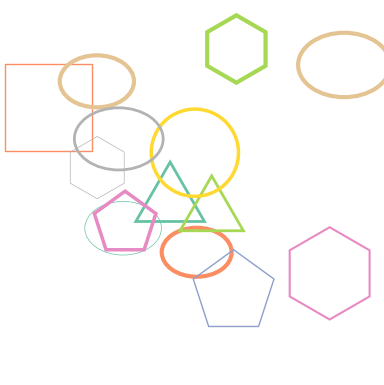[{"shape": "triangle", "thickness": 2, "radius": 0.51, "center": [0.442, 0.476]}, {"shape": "oval", "thickness": 0.5, "radius": 0.5, "center": [0.32, 0.407]}, {"shape": "oval", "thickness": 3, "radius": 0.45, "center": [0.511, 0.345]}, {"shape": "square", "thickness": 1, "radius": 0.56, "center": [0.125, 0.721]}, {"shape": "pentagon", "thickness": 1, "radius": 0.55, "center": [0.607, 0.241]}, {"shape": "pentagon", "thickness": 2.5, "radius": 0.42, "center": [0.325, 0.419]}, {"shape": "hexagon", "thickness": 1.5, "radius": 0.6, "center": [0.856, 0.29]}, {"shape": "triangle", "thickness": 2, "radius": 0.47, "center": [0.55, 0.448]}, {"shape": "hexagon", "thickness": 3, "radius": 0.44, "center": [0.614, 0.873]}, {"shape": "circle", "thickness": 2.5, "radius": 0.57, "center": [0.506, 0.603]}, {"shape": "oval", "thickness": 3, "radius": 0.48, "center": [0.252, 0.789]}, {"shape": "oval", "thickness": 3, "radius": 0.6, "center": [0.894, 0.831]}, {"shape": "hexagon", "thickness": 0.5, "radius": 0.4, "center": [0.253, 0.565]}, {"shape": "oval", "thickness": 2, "radius": 0.58, "center": [0.308, 0.639]}]